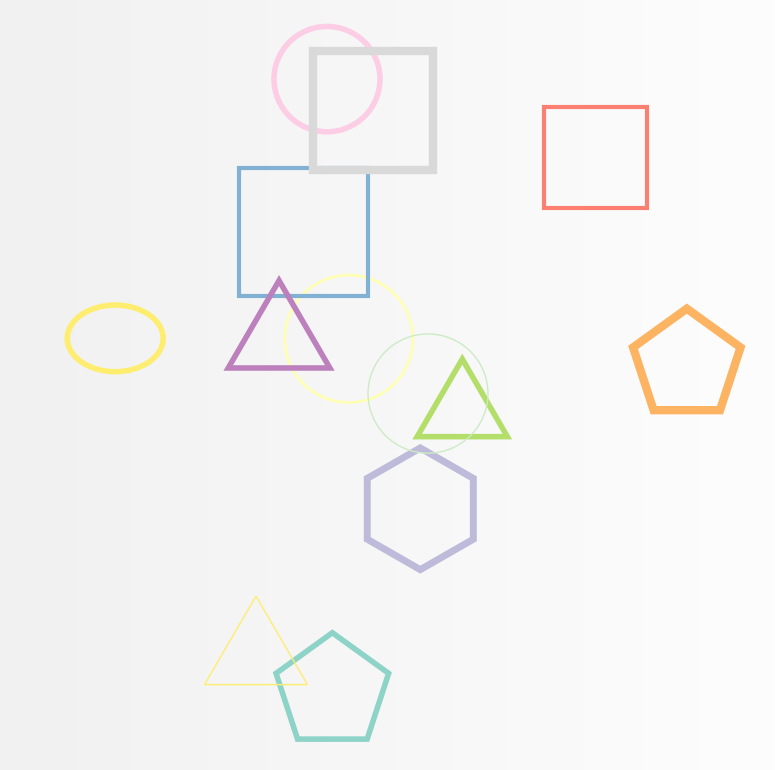[{"shape": "pentagon", "thickness": 2, "radius": 0.38, "center": [0.429, 0.102]}, {"shape": "circle", "thickness": 1, "radius": 0.41, "center": [0.45, 0.56]}, {"shape": "hexagon", "thickness": 2.5, "radius": 0.4, "center": [0.542, 0.339]}, {"shape": "square", "thickness": 1.5, "radius": 0.33, "center": [0.769, 0.795]}, {"shape": "square", "thickness": 1.5, "radius": 0.42, "center": [0.391, 0.699]}, {"shape": "pentagon", "thickness": 3, "radius": 0.36, "center": [0.886, 0.526]}, {"shape": "triangle", "thickness": 2, "radius": 0.34, "center": [0.596, 0.467]}, {"shape": "circle", "thickness": 2, "radius": 0.34, "center": [0.422, 0.897]}, {"shape": "square", "thickness": 3, "radius": 0.39, "center": [0.482, 0.857]}, {"shape": "triangle", "thickness": 2, "radius": 0.38, "center": [0.36, 0.56]}, {"shape": "circle", "thickness": 0.5, "radius": 0.39, "center": [0.552, 0.489]}, {"shape": "triangle", "thickness": 0.5, "radius": 0.38, "center": [0.33, 0.149]}, {"shape": "oval", "thickness": 2, "radius": 0.31, "center": [0.149, 0.561]}]